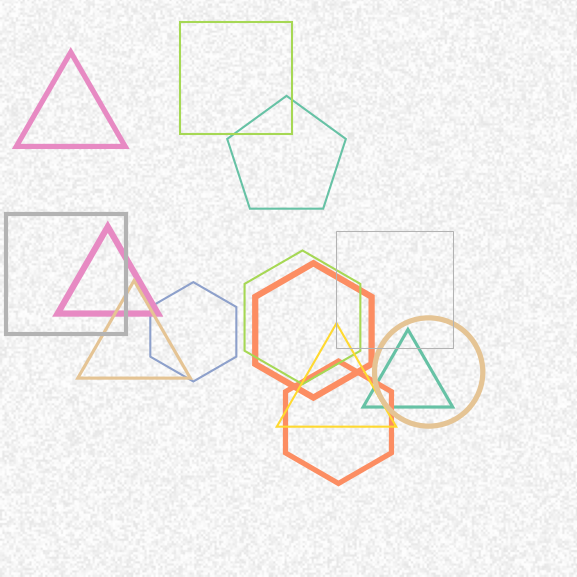[{"shape": "pentagon", "thickness": 1, "radius": 0.54, "center": [0.496, 0.725]}, {"shape": "triangle", "thickness": 1.5, "radius": 0.45, "center": [0.706, 0.339]}, {"shape": "hexagon", "thickness": 2.5, "radius": 0.53, "center": [0.586, 0.268]}, {"shape": "hexagon", "thickness": 3, "radius": 0.58, "center": [0.543, 0.427]}, {"shape": "hexagon", "thickness": 1, "radius": 0.43, "center": [0.335, 0.425]}, {"shape": "triangle", "thickness": 2.5, "radius": 0.54, "center": [0.123, 0.8]}, {"shape": "triangle", "thickness": 3, "radius": 0.5, "center": [0.187, 0.506]}, {"shape": "square", "thickness": 1, "radius": 0.48, "center": [0.408, 0.864]}, {"shape": "hexagon", "thickness": 1, "radius": 0.58, "center": [0.524, 0.45]}, {"shape": "triangle", "thickness": 1, "radius": 0.6, "center": [0.583, 0.32]}, {"shape": "circle", "thickness": 2.5, "radius": 0.47, "center": [0.742, 0.355]}, {"shape": "triangle", "thickness": 1.5, "radius": 0.56, "center": [0.232, 0.401]}, {"shape": "square", "thickness": 0.5, "radius": 0.51, "center": [0.683, 0.498]}, {"shape": "square", "thickness": 2, "radius": 0.52, "center": [0.114, 0.525]}]